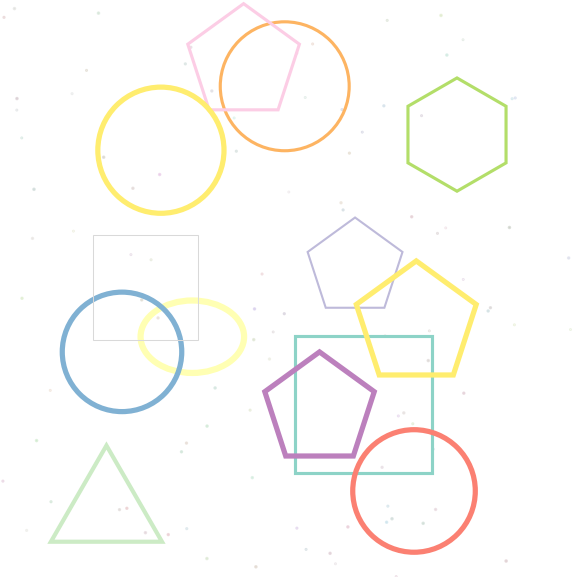[{"shape": "square", "thickness": 1.5, "radius": 0.59, "center": [0.629, 0.298]}, {"shape": "oval", "thickness": 3, "radius": 0.45, "center": [0.333, 0.416]}, {"shape": "pentagon", "thickness": 1, "radius": 0.43, "center": [0.615, 0.536]}, {"shape": "circle", "thickness": 2.5, "radius": 0.53, "center": [0.717, 0.149]}, {"shape": "circle", "thickness": 2.5, "radius": 0.52, "center": [0.211, 0.39]}, {"shape": "circle", "thickness": 1.5, "radius": 0.56, "center": [0.493, 0.85]}, {"shape": "hexagon", "thickness": 1.5, "radius": 0.49, "center": [0.791, 0.766]}, {"shape": "pentagon", "thickness": 1.5, "radius": 0.51, "center": [0.422, 0.891]}, {"shape": "square", "thickness": 0.5, "radius": 0.45, "center": [0.253, 0.502]}, {"shape": "pentagon", "thickness": 2.5, "radius": 0.5, "center": [0.553, 0.29]}, {"shape": "triangle", "thickness": 2, "radius": 0.56, "center": [0.184, 0.117]}, {"shape": "pentagon", "thickness": 2.5, "radius": 0.55, "center": [0.721, 0.438]}, {"shape": "circle", "thickness": 2.5, "radius": 0.55, "center": [0.279, 0.739]}]